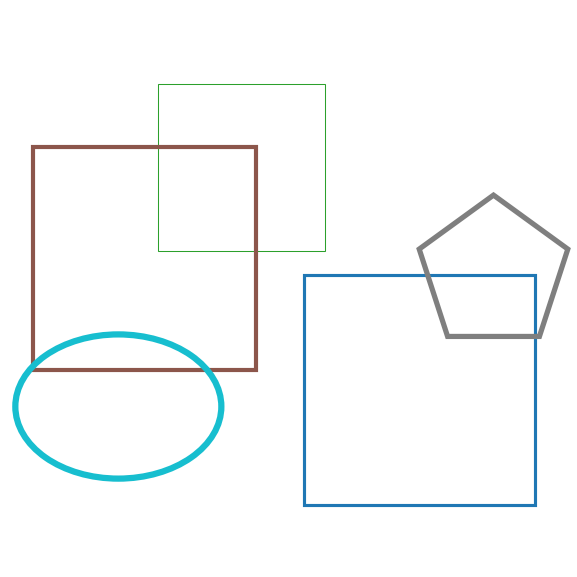[{"shape": "square", "thickness": 1.5, "radius": 1.0, "center": [0.726, 0.324]}, {"shape": "square", "thickness": 0.5, "radius": 0.72, "center": [0.419, 0.71]}, {"shape": "square", "thickness": 2, "radius": 0.97, "center": [0.251, 0.551]}, {"shape": "pentagon", "thickness": 2.5, "radius": 0.68, "center": [0.855, 0.526]}, {"shape": "oval", "thickness": 3, "radius": 0.89, "center": [0.205, 0.295]}]